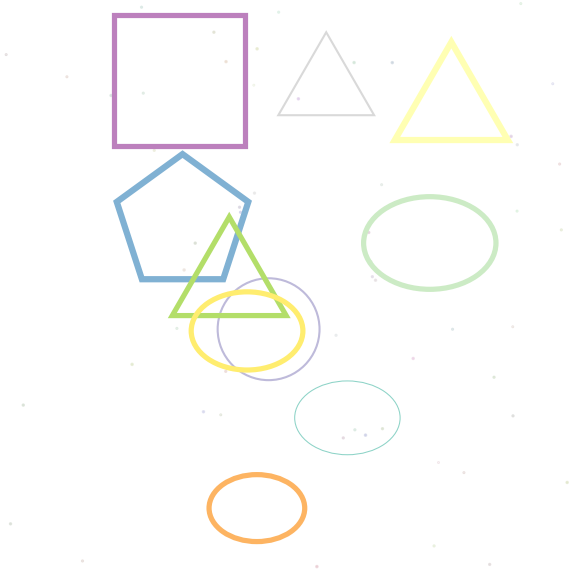[{"shape": "oval", "thickness": 0.5, "radius": 0.46, "center": [0.602, 0.276]}, {"shape": "triangle", "thickness": 3, "radius": 0.57, "center": [0.782, 0.813]}, {"shape": "circle", "thickness": 1, "radius": 0.44, "center": [0.465, 0.429]}, {"shape": "pentagon", "thickness": 3, "radius": 0.6, "center": [0.316, 0.613]}, {"shape": "oval", "thickness": 2.5, "radius": 0.41, "center": [0.445, 0.119]}, {"shape": "triangle", "thickness": 2.5, "radius": 0.57, "center": [0.397, 0.51]}, {"shape": "triangle", "thickness": 1, "radius": 0.48, "center": [0.565, 0.848]}, {"shape": "square", "thickness": 2.5, "radius": 0.57, "center": [0.31, 0.86]}, {"shape": "oval", "thickness": 2.5, "radius": 0.57, "center": [0.744, 0.578]}, {"shape": "oval", "thickness": 2.5, "radius": 0.48, "center": [0.428, 0.426]}]